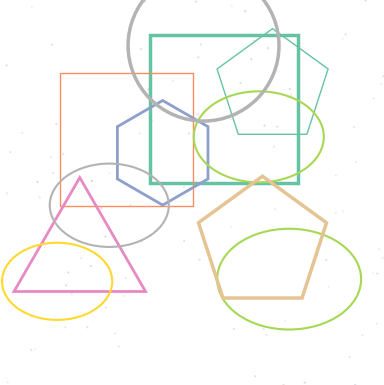[{"shape": "pentagon", "thickness": 1, "radius": 0.76, "center": [0.708, 0.774]}, {"shape": "square", "thickness": 2.5, "radius": 0.96, "center": [0.581, 0.717]}, {"shape": "square", "thickness": 1, "radius": 0.86, "center": [0.329, 0.639]}, {"shape": "hexagon", "thickness": 2, "radius": 0.68, "center": [0.423, 0.603]}, {"shape": "triangle", "thickness": 2, "radius": 0.99, "center": [0.207, 0.342]}, {"shape": "oval", "thickness": 1.5, "radius": 0.84, "center": [0.672, 0.645]}, {"shape": "oval", "thickness": 1.5, "radius": 0.93, "center": [0.751, 0.275]}, {"shape": "oval", "thickness": 1.5, "radius": 0.72, "center": [0.148, 0.269]}, {"shape": "pentagon", "thickness": 2.5, "radius": 0.87, "center": [0.682, 0.367]}, {"shape": "circle", "thickness": 2.5, "radius": 0.98, "center": [0.529, 0.882]}, {"shape": "oval", "thickness": 1.5, "radius": 0.77, "center": [0.284, 0.467]}]